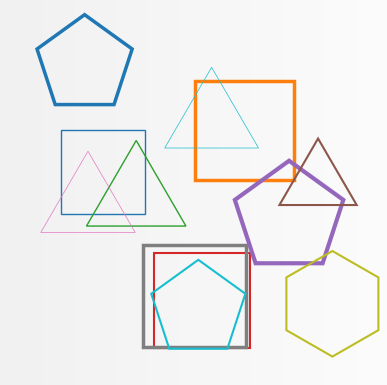[{"shape": "pentagon", "thickness": 2.5, "radius": 0.65, "center": [0.218, 0.833]}, {"shape": "square", "thickness": 1, "radius": 0.55, "center": [0.266, 0.552]}, {"shape": "square", "thickness": 2.5, "radius": 0.64, "center": [0.63, 0.661]}, {"shape": "triangle", "thickness": 1, "radius": 0.74, "center": [0.351, 0.487]}, {"shape": "square", "thickness": 1.5, "radius": 0.62, "center": [0.52, 0.22]}, {"shape": "pentagon", "thickness": 3, "radius": 0.74, "center": [0.746, 0.435]}, {"shape": "triangle", "thickness": 1.5, "radius": 0.58, "center": [0.821, 0.525]}, {"shape": "triangle", "thickness": 0.5, "radius": 0.7, "center": [0.227, 0.466]}, {"shape": "square", "thickness": 2.5, "radius": 0.66, "center": [0.502, 0.232]}, {"shape": "hexagon", "thickness": 1.5, "radius": 0.69, "center": [0.858, 0.211]}, {"shape": "triangle", "thickness": 0.5, "radius": 0.7, "center": [0.546, 0.685]}, {"shape": "pentagon", "thickness": 1.5, "radius": 0.64, "center": [0.512, 0.198]}]